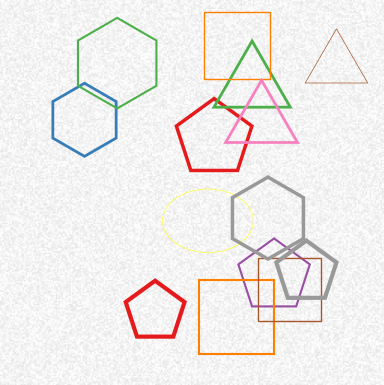[{"shape": "pentagon", "thickness": 3, "radius": 0.4, "center": [0.403, 0.191]}, {"shape": "pentagon", "thickness": 2.5, "radius": 0.52, "center": [0.556, 0.641]}, {"shape": "hexagon", "thickness": 2, "radius": 0.47, "center": [0.219, 0.689]}, {"shape": "triangle", "thickness": 2, "radius": 0.57, "center": [0.655, 0.779]}, {"shape": "hexagon", "thickness": 1.5, "radius": 0.59, "center": [0.304, 0.836]}, {"shape": "pentagon", "thickness": 1.5, "radius": 0.49, "center": [0.712, 0.283]}, {"shape": "square", "thickness": 1, "radius": 0.43, "center": [0.615, 0.882]}, {"shape": "square", "thickness": 1.5, "radius": 0.48, "center": [0.614, 0.177]}, {"shape": "oval", "thickness": 0.5, "radius": 0.59, "center": [0.54, 0.426]}, {"shape": "triangle", "thickness": 0.5, "radius": 0.47, "center": [0.874, 0.831]}, {"shape": "square", "thickness": 1, "radius": 0.41, "center": [0.752, 0.248]}, {"shape": "triangle", "thickness": 2, "radius": 0.54, "center": [0.679, 0.684]}, {"shape": "pentagon", "thickness": 3, "radius": 0.41, "center": [0.796, 0.293]}, {"shape": "hexagon", "thickness": 2.5, "radius": 0.53, "center": [0.696, 0.434]}]